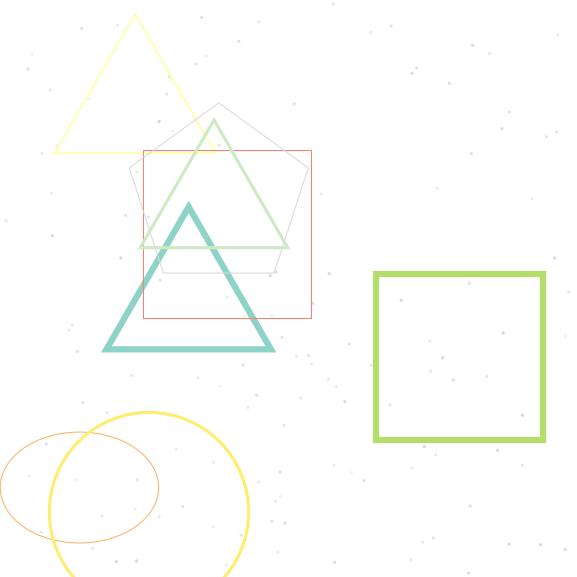[{"shape": "triangle", "thickness": 3, "radius": 0.82, "center": [0.327, 0.476]}, {"shape": "triangle", "thickness": 1, "radius": 0.8, "center": [0.234, 0.814]}, {"shape": "square", "thickness": 0.5, "radius": 0.73, "center": [0.393, 0.594]}, {"shape": "oval", "thickness": 0.5, "radius": 0.69, "center": [0.138, 0.155]}, {"shape": "square", "thickness": 3, "radius": 0.72, "center": [0.796, 0.381]}, {"shape": "pentagon", "thickness": 0.5, "radius": 0.81, "center": [0.379, 0.658]}, {"shape": "triangle", "thickness": 1.5, "radius": 0.74, "center": [0.371, 0.644]}, {"shape": "circle", "thickness": 1.5, "radius": 0.86, "center": [0.258, 0.112]}]